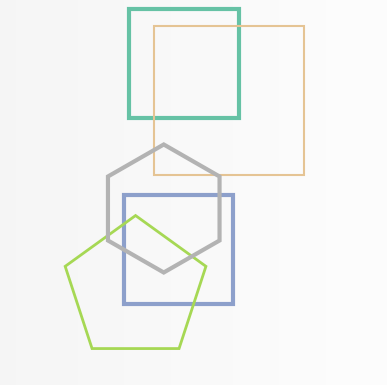[{"shape": "square", "thickness": 3, "radius": 0.71, "center": [0.475, 0.835]}, {"shape": "square", "thickness": 3, "radius": 0.7, "center": [0.46, 0.352]}, {"shape": "pentagon", "thickness": 2, "radius": 0.95, "center": [0.35, 0.249]}, {"shape": "square", "thickness": 1.5, "radius": 0.97, "center": [0.592, 0.738]}, {"shape": "hexagon", "thickness": 3, "radius": 0.83, "center": [0.423, 0.458]}]